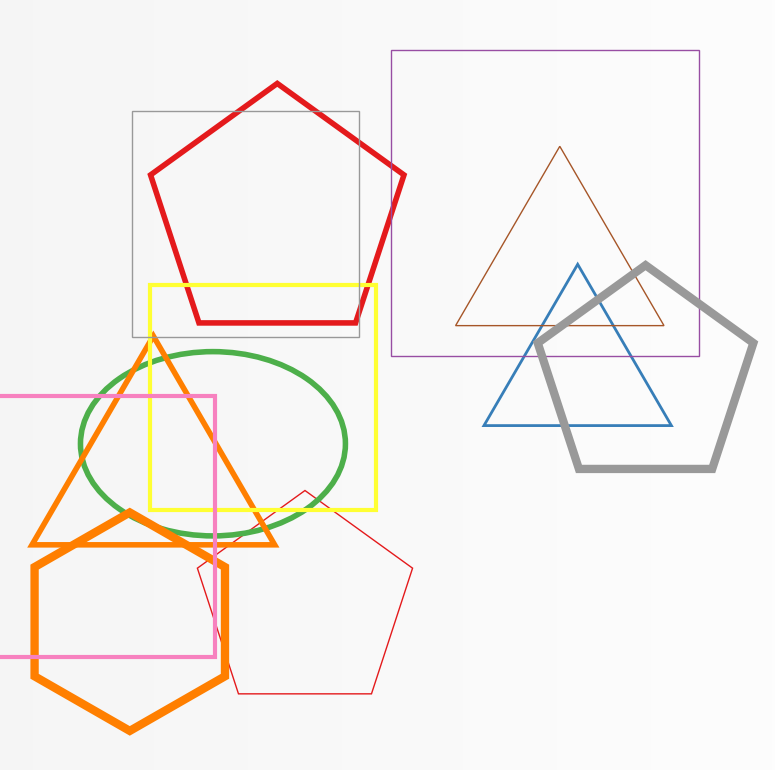[{"shape": "pentagon", "thickness": 0.5, "radius": 0.73, "center": [0.394, 0.217]}, {"shape": "pentagon", "thickness": 2, "radius": 0.86, "center": [0.358, 0.72]}, {"shape": "triangle", "thickness": 1, "radius": 0.7, "center": [0.745, 0.517]}, {"shape": "oval", "thickness": 2, "radius": 0.85, "center": [0.275, 0.424]}, {"shape": "square", "thickness": 0.5, "radius": 0.99, "center": [0.704, 0.736]}, {"shape": "hexagon", "thickness": 3, "radius": 0.71, "center": [0.167, 0.193]}, {"shape": "triangle", "thickness": 2, "radius": 0.9, "center": [0.198, 0.383]}, {"shape": "square", "thickness": 1.5, "radius": 0.73, "center": [0.339, 0.484]}, {"shape": "triangle", "thickness": 0.5, "radius": 0.78, "center": [0.722, 0.655]}, {"shape": "square", "thickness": 1.5, "radius": 0.85, "center": [0.107, 0.316]}, {"shape": "square", "thickness": 0.5, "radius": 0.73, "center": [0.317, 0.709]}, {"shape": "pentagon", "thickness": 3, "radius": 0.73, "center": [0.833, 0.509]}]